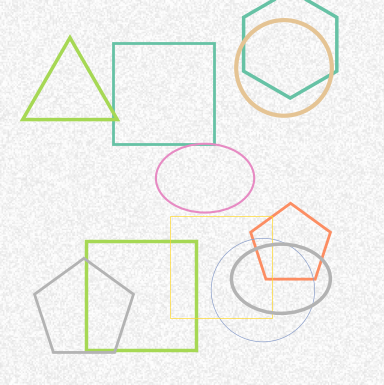[{"shape": "hexagon", "thickness": 2.5, "radius": 0.7, "center": [0.754, 0.885]}, {"shape": "square", "thickness": 2, "radius": 0.66, "center": [0.425, 0.756]}, {"shape": "pentagon", "thickness": 2, "radius": 0.54, "center": [0.755, 0.363]}, {"shape": "circle", "thickness": 0.5, "radius": 0.67, "center": [0.683, 0.246]}, {"shape": "oval", "thickness": 1.5, "radius": 0.64, "center": [0.533, 0.537]}, {"shape": "triangle", "thickness": 2.5, "radius": 0.71, "center": [0.182, 0.76]}, {"shape": "square", "thickness": 2.5, "radius": 0.71, "center": [0.366, 0.233]}, {"shape": "square", "thickness": 0.5, "radius": 0.66, "center": [0.574, 0.307]}, {"shape": "circle", "thickness": 3, "radius": 0.62, "center": [0.738, 0.824]}, {"shape": "oval", "thickness": 2.5, "radius": 0.64, "center": [0.73, 0.276]}, {"shape": "pentagon", "thickness": 2, "radius": 0.68, "center": [0.218, 0.194]}]